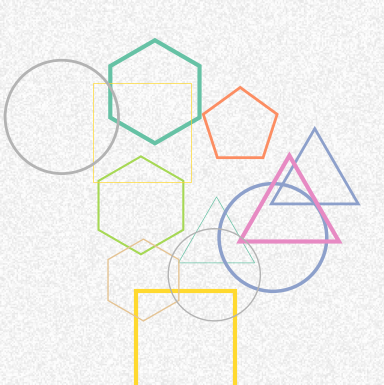[{"shape": "hexagon", "thickness": 3, "radius": 0.67, "center": [0.402, 0.762]}, {"shape": "triangle", "thickness": 0.5, "radius": 0.57, "center": [0.562, 0.374]}, {"shape": "pentagon", "thickness": 2, "radius": 0.5, "center": [0.624, 0.672]}, {"shape": "triangle", "thickness": 2, "radius": 0.65, "center": [0.818, 0.536]}, {"shape": "circle", "thickness": 2.5, "radius": 0.7, "center": [0.709, 0.383]}, {"shape": "triangle", "thickness": 3, "radius": 0.74, "center": [0.752, 0.447]}, {"shape": "hexagon", "thickness": 1.5, "radius": 0.64, "center": [0.366, 0.467]}, {"shape": "square", "thickness": 0.5, "radius": 0.64, "center": [0.368, 0.655]}, {"shape": "square", "thickness": 3, "radius": 0.64, "center": [0.481, 0.116]}, {"shape": "hexagon", "thickness": 1, "radius": 0.53, "center": [0.373, 0.273]}, {"shape": "circle", "thickness": 2, "radius": 0.74, "center": [0.161, 0.696]}, {"shape": "circle", "thickness": 1, "radius": 0.6, "center": [0.557, 0.286]}]